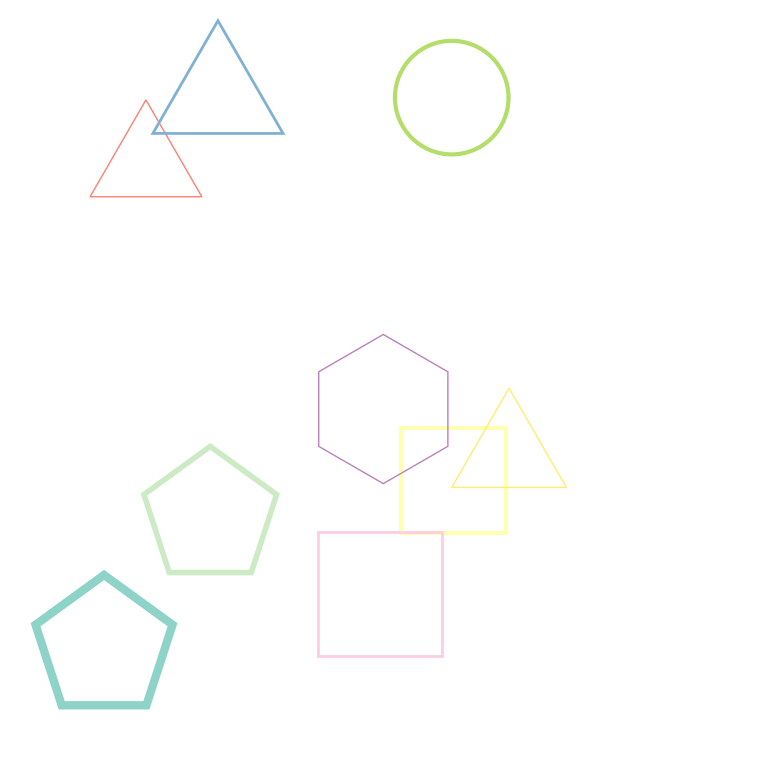[{"shape": "pentagon", "thickness": 3, "radius": 0.47, "center": [0.135, 0.16]}, {"shape": "square", "thickness": 1.5, "radius": 0.34, "center": [0.589, 0.376]}, {"shape": "triangle", "thickness": 0.5, "radius": 0.42, "center": [0.19, 0.786]}, {"shape": "triangle", "thickness": 1, "radius": 0.49, "center": [0.283, 0.876]}, {"shape": "circle", "thickness": 1.5, "radius": 0.37, "center": [0.587, 0.873]}, {"shape": "square", "thickness": 1, "radius": 0.4, "center": [0.494, 0.229]}, {"shape": "hexagon", "thickness": 0.5, "radius": 0.48, "center": [0.498, 0.469]}, {"shape": "pentagon", "thickness": 2, "radius": 0.45, "center": [0.273, 0.33]}, {"shape": "triangle", "thickness": 0.5, "radius": 0.43, "center": [0.661, 0.41]}]